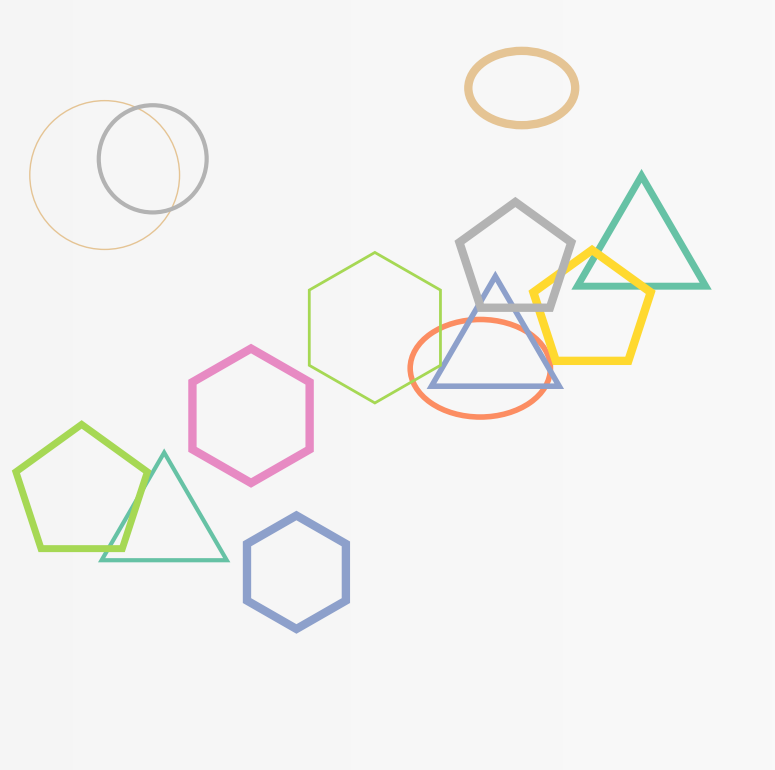[{"shape": "triangle", "thickness": 2.5, "radius": 0.48, "center": [0.828, 0.676]}, {"shape": "triangle", "thickness": 1.5, "radius": 0.47, "center": [0.212, 0.319]}, {"shape": "oval", "thickness": 2, "radius": 0.45, "center": [0.62, 0.522]}, {"shape": "triangle", "thickness": 2, "radius": 0.48, "center": [0.639, 0.546]}, {"shape": "hexagon", "thickness": 3, "radius": 0.37, "center": [0.382, 0.257]}, {"shape": "hexagon", "thickness": 3, "radius": 0.44, "center": [0.324, 0.46]}, {"shape": "hexagon", "thickness": 1, "radius": 0.49, "center": [0.484, 0.574]}, {"shape": "pentagon", "thickness": 2.5, "radius": 0.45, "center": [0.105, 0.36]}, {"shape": "pentagon", "thickness": 3, "radius": 0.4, "center": [0.764, 0.596]}, {"shape": "oval", "thickness": 3, "radius": 0.34, "center": [0.673, 0.886]}, {"shape": "circle", "thickness": 0.5, "radius": 0.48, "center": [0.135, 0.773]}, {"shape": "circle", "thickness": 1.5, "radius": 0.35, "center": [0.197, 0.794]}, {"shape": "pentagon", "thickness": 3, "radius": 0.38, "center": [0.665, 0.662]}]